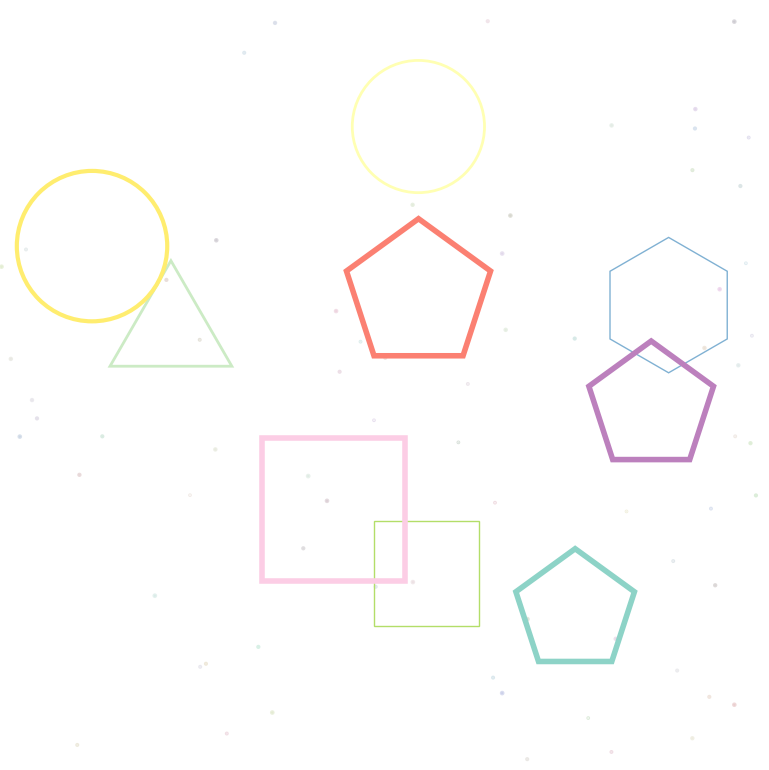[{"shape": "pentagon", "thickness": 2, "radius": 0.4, "center": [0.747, 0.206]}, {"shape": "circle", "thickness": 1, "radius": 0.43, "center": [0.543, 0.836]}, {"shape": "pentagon", "thickness": 2, "radius": 0.49, "center": [0.544, 0.618]}, {"shape": "hexagon", "thickness": 0.5, "radius": 0.44, "center": [0.868, 0.604]}, {"shape": "square", "thickness": 0.5, "radius": 0.34, "center": [0.554, 0.255]}, {"shape": "square", "thickness": 2, "radius": 0.46, "center": [0.433, 0.338]}, {"shape": "pentagon", "thickness": 2, "radius": 0.43, "center": [0.846, 0.472]}, {"shape": "triangle", "thickness": 1, "radius": 0.46, "center": [0.222, 0.57]}, {"shape": "circle", "thickness": 1.5, "radius": 0.49, "center": [0.12, 0.68]}]